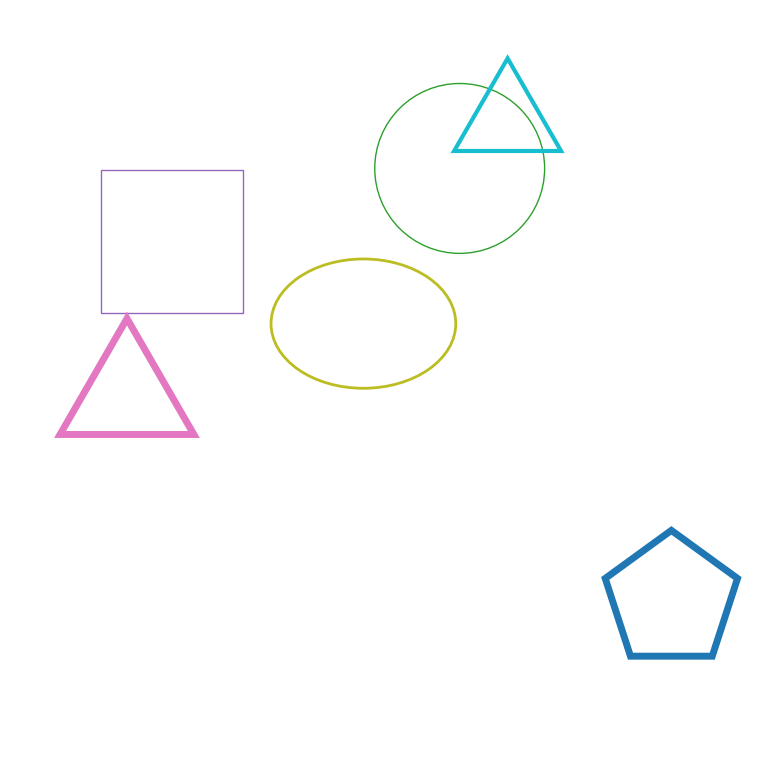[{"shape": "pentagon", "thickness": 2.5, "radius": 0.45, "center": [0.872, 0.221]}, {"shape": "circle", "thickness": 0.5, "radius": 0.55, "center": [0.597, 0.781]}, {"shape": "square", "thickness": 0.5, "radius": 0.46, "center": [0.223, 0.686]}, {"shape": "triangle", "thickness": 2.5, "radius": 0.5, "center": [0.165, 0.486]}, {"shape": "oval", "thickness": 1, "radius": 0.6, "center": [0.472, 0.58]}, {"shape": "triangle", "thickness": 1.5, "radius": 0.4, "center": [0.659, 0.844]}]